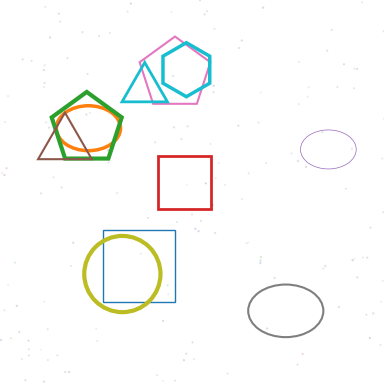[{"shape": "square", "thickness": 1, "radius": 0.47, "center": [0.361, 0.308]}, {"shape": "oval", "thickness": 2.5, "radius": 0.42, "center": [0.23, 0.667]}, {"shape": "pentagon", "thickness": 3, "radius": 0.48, "center": [0.225, 0.666]}, {"shape": "square", "thickness": 2, "radius": 0.35, "center": [0.478, 0.525]}, {"shape": "oval", "thickness": 0.5, "radius": 0.36, "center": [0.853, 0.612]}, {"shape": "triangle", "thickness": 1.5, "radius": 0.4, "center": [0.169, 0.627]}, {"shape": "pentagon", "thickness": 1.5, "radius": 0.48, "center": [0.455, 0.809]}, {"shape": "oval", "thickness": 1.5, "radius": 0.49, "center": [0.742, 0.193]}, {"shape": "circle", "thickness": 3, "radius": 0.49, "center": [0.318, 0.288]}, {"shape": "triangle", "thickness": 2, "radius": 0.34, "center": [0.376, 0.77]}, {"shape": "hexagon", "thickness": 2.5, "radius": 0.35, "center": [0.484, 0.819]}]